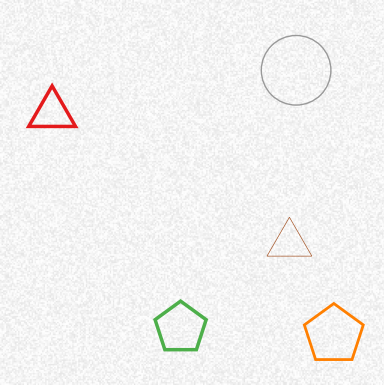[{"shape": "triangle", "thickness": 2.5, "radius": 0.35, "center": [0.135, 0.707]}, {"shape": "pentagon", "thickness": 2.5, "radius": 0.35, "center": [0.469, 0.148]}, {"shape": "pentagon", "thickness": 2, "radius": 0.4, "center": [0.867, 0.131]}, {"shape": "triangle", "thickness": 0.5, "radius": 0.34, "center": [0.752, 0.368]}, {"shape": "circle", "thickness": 1, "radius": 0.45, "center": [0.769, 0.817]}]